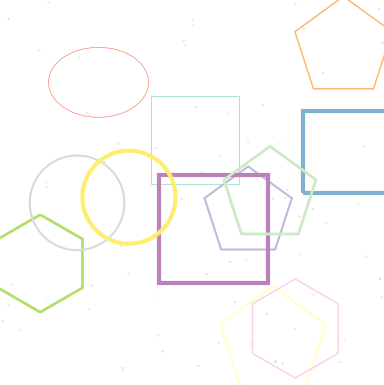[{"shape": "square", "thickness": 0.5, "radius": 0.57, "center": [0.507, 0.636]}, {"shape": "pentagon", "thickness": 1, "radius": 0.72, "center": [0.709, 0.113]}, {"shape": "pentagon", "thickness": 1.5, "radius": 0.6, "center": [0.645, 0.448]}, {"shape": "oval", "thickness": 0.5, "radius": 0.65, "center": [0.256, 0.786]}, {"shape": "square", "thickness": 3, "radius": 0.53, "center": [0.894, 0.606]}, {"shape": "pentagon", "thickness": 1, "radius": 0.66, "center": [0.892, 0.877]}, {"shape": "hexagon", "thickness": 2, "radius": 0.63, "center": [0.105, 0.316]}, {"shape": "hexagon", "thickness": 1, "radius": 0.64, "center": [0.767, 0.147]}, {"shape": "circle", "thickness": 1.5, "radius": 0.61, "center": [0.2, 0.473]}, {"shape": "square", "thickness": 3, "radius": 0.7, "center": [0.555, 0.405]}, {"shape": "pentagon", "thickness": 2, "radius": 0.63, "center": [0.701, 0.494]}, {"shape": "circle", "thickness": 3, "radius": 0.6, "center": [0.335, 0.488]}]